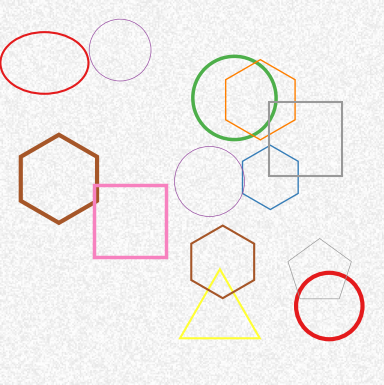[{"shape": "oval", "thickness": 1.5, "radius": 0.57, "center": [0.115, 0.836]}, {"shape": "circle", "thickness": 3, "radius": 0.43, "center": [0.855, 0.205]}, {"shape": "hexagon", "thickness": 1, "radius": 0.42, "center": [0.702, 0.539]}, {"shape": "circle", "thickness": 2.5, "radius": 0.54, "center": [0.609, 0.746]}, {"shape": "circle", "thickness": 0.5, "radius": 0.4, "center": [0.312, 0.87]}, {"shape": "circle", "thickness": 0.5, "radius": 0.45, "center": [0.544, 0.529]}, {"shape": "hexagon", "thickness": 1, "radius": 0.52, "center": [0.676, 0.741]}, {"shape": "triangle", "thickness": 1.5, "radius": 0.6, "center": [0.571, 0.181]}, {"shape": "hexagon", "thickness": 3, "radius": 0.57, "center": [0.153, 0.536]}, {"shape": "hexagon", "thickness": 1.5, "radius": 0.47, "center": [0.578, 0.32]}, {"shape": "square", "thickness": 2.5, "radius": 0.47, "center": [0.337, 0.425]}, {"shape": "square", "thickness": 1.5, "radius": 0.48, "center": [0.794, 0.639]}, {"shape": "pentagon", "thickness": 0.5, "radius": 0.43, "center": [0.83, 0.294]}]